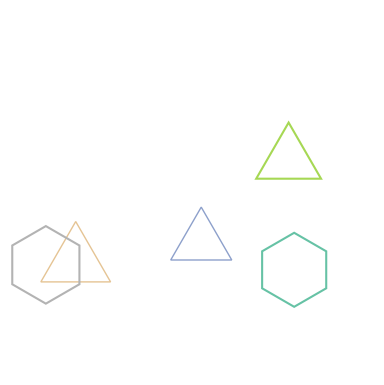[{"shape": "hexagon", "thickness": 1.5, "radius": 0.48, "center": [0.764, 0.299]}, {"shape": "triangle", "thickness": 1, "radius": 0.46, "center": [0.523, 0.37]}, {"shape": "triangle", "thickness": 1.5, "radius": 0.49, "center": [0.75, 0.584]}, {"shape": "triangle", "thickness": 1, "radius": 0.52, "center": [0.197, 0.32]}, {"shape": "hexagon", "thickness": 1.5, "radius": 0.5, "center": [0.119, 0.312]}]